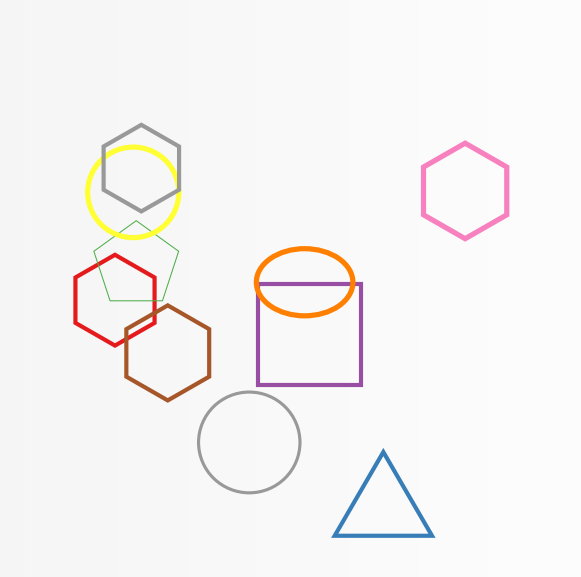[{"shape": "hexagon", "thickness": 2, "radius": 0.39, "center": [0.198, 0.479]}, {"shape": "triangle", "thickness": 2, "radius": 0.48, "center": [0.66, 0.12]}, {"shape": "pentagon", "thickness": 0.5, "radius": 0.38, "center": [0.234, 0.54]}, {"shape": "square", "thickness": 2, "radius": 0.44, "center": [0.532, 0.42]}, {"shape": "oval", "thickness": 2.5, "radius": 0.42, "center": [0.524, 0.51]}, {"shape": "circle", "thickness": 2.5, "radius": 0.39, "center": [0.229, 0.666]}, {"shape": "hexagon", "thickness": 2, "radius": 0.41, "center": [0.289, 0.388]}, {"shape": "hexagon", "thickness": 2.5, "radius": 0.41, "center": [0.8, 0.669]}, {"shape": "hexagon", "thickness": 2, "radius": 0.37, "center": [0.243, 0.708]}, {"shape": "circle", "thickness": 1.5, "radius": 0.44, "center": [0.429, 0.233]}]